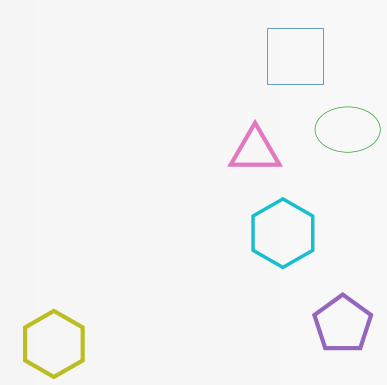[{"shape": "square", "thickness": 0.5, "radius": 0.36, "center": [0.762, 0.855]}, {"shape": "oval", "thickness": 0.5, "radius": 0.42, "center": [0.897, 0.663]}, {"shape": "pentagon", "thickness": 3, "radius": 0.38, "center": [0.884, 0.158]}, {"shape": "triangle", "thickness": 3, "radius": 0.36, "center": [0.658, 0.609]}, {"shape": "hexagon", "thickness": 3, "radius": 0.43, "center": [0.139, 0.107]}, {"shape": "hexagon", "thickness": 2.5, "radius": 0.44, "center": [0.73, 0.394]}]